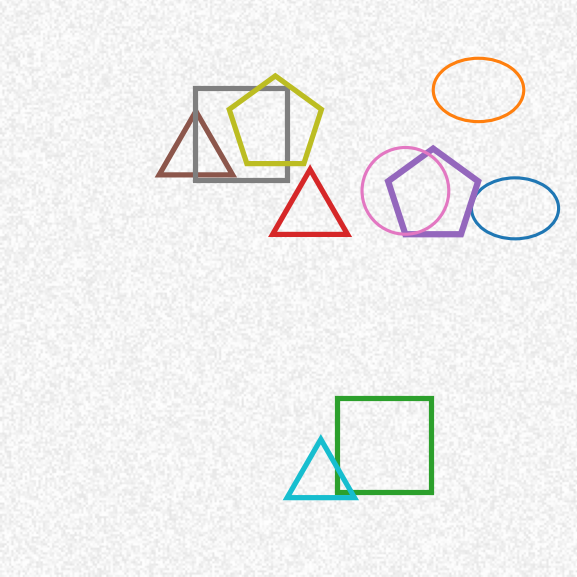[{"shape": "oval", "thickness": 1.5, "radius": 0.38, "center": [0.892, 0.638]}, {"shape": "oval", "thickness": 1.5, "radius": 0.39, "center": [0.829, 0.843]}, {"shape": "square", "thickness": 2.5, "radius": 0.41, "center": [0.665, 0.229]}, {"shape": "triangle", "thickness": 2.5, "radius": 0.38, "center": [0.537, 0.631]}, {"shape": "pentagon", "thickness": 3, "radius": 0.41, "center": [0.75, 0.66]}, {"shape": "triangle", "thickness": 2.5, "radius": 0.37, "center": [0.339, 0.733]}, {"shape": "circle", "thickness": 1.5, "radius": 0.38, "center": [0.702, 0.669]}, {"shape": "square", "thickness": 2.5, "radius": 0.4, "center": [0.417, 0.767]}, {"shape": "pentagon", "thickness": 2.5, "radius": 0.42, "center": [0.477, 0.784]}, {"shape": "triangle", "thickness": 2.5, "radius": 0.34, "center": [0.556, 0.171]}]